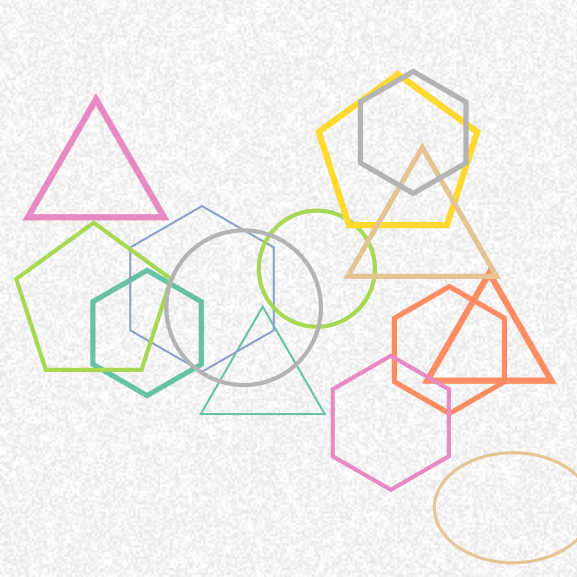[{"shape": "hexagon", "thickness": 2.5, "radius": 0.54, "center": [0.255, 0.423]}, {"shape": "triangle", "thickness": 1, "radius": 0.62, "center": [0.455, 0.344]}, {"shape": "hexagon", "thickness": 2.5, "radius": 0.55, "center": [0.778, 0.393]}, {"shape": "triangle", "thickness": 3, "radius": 0.62, "center": [0.847, 0.402]}, {"shape": "hexagon", "thickness": 1, "radius": 0.72, "center": [0.35, 0.499]}, {"shape": "hexagon", "thickness": 2, "radius": 0.58, "center": [0.677, 0.267]}, {"shape": "triangle", "thickness": 3, "radius": 0.68, "center": [0.166, 0.691]}, {"shape": "pentagon", "thickness": 2, "radius": 0.7, "center": [0.162, 0.473]}, {"shape": "circle", "thickness": 2, "radius": 0.5, "center": [0.549, 0.534]}, {"shape": "pentagon", "thickness": 3, "radius": 0.72, "center": [0.689, 0.726]}, {"shape": "triangle", "thickness": 2.5, "radius": 0.74, "center": [0.731, 0.595]}, {"shape": "oval", "thickness": 1.5, "radius": 0.68, "center": [0.888, 0.12]}, {"shape": "circle", "thickness": 2, "radius": 0.67, "center": [0.422, 0.466]}, {"shape": "hexagon", "thickness": 2.5, "radius": 0.53, "center": [0.716, 0.77]}]